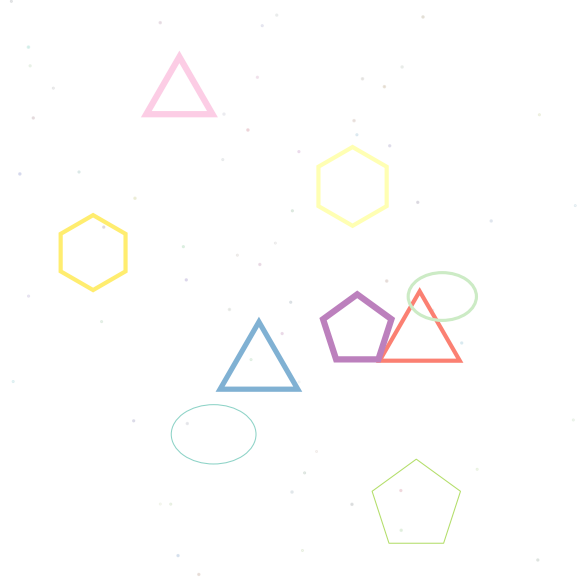[{"shape": "oval", "thickness": 0.5, "radius": 0.37, "center": [0.37, 0.247]}, {"shape": "hexagon", "thickness": 2, "radius": 0.34, "center": [0.61, 0.676]}, {"shape": "triangle", "thickness": 2, "radius": 0.4, "center": [0.727, 0.415]}, {"shape": "triangle", "thickness": 2.5, "radius": 0.39, "center": [0.448, 0.364]}, {"shape": "pentagon", "thickness": 0.5, "radius": 0.4, "center": [0.721, 0.124]}, {"shape": "triangle", "thickness": 3, "radius": 0.33, "center": [0.311, 0.834]}, {"shape": "pentagon", "thickness": 3, "radius": 0.31, "center": [0.619, 0.427]}, {"shape": "oval", "thickness": 1.5, "radius": 0.3, "center": [0.766, 0.486]}, {"shape": "hexagon", "thickness": 2, "radius": 0.32, "center": [0.161, 0.562]}]